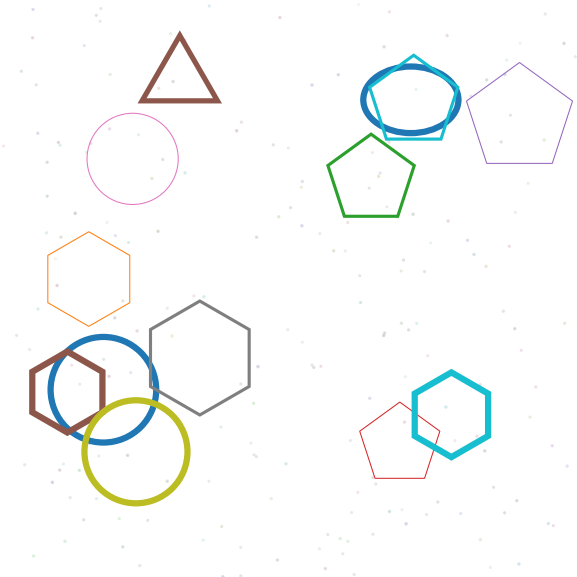[{"shape": "circle", "thickness": 3, "radius": 0.46, "center": [0.179, 0.324]}, {"shape": "oval", "thickness": 3, "radius": 0.41, "center": [0.711, 0.826]}, {"shape": "hexagon", "thickness": 0.5, "radius": 0.41, "center": [0.154, 0.516]}, {"shape": "pentagon", "thickness": 1.5, "radius": 0.39, "center": [0.643, 0.688]}, {"shape": "pentagon", "thickness": 0.5, "radius": 0.36, "center": [0.692, 0.23]}, {"shape": "pentagon", "thickness": 0.5, "radius": 0.48, "center": [0.9, 0.794]}, {"shape": "hexagon", "thickness": 3, "radius": 0.35, "center": [0.117, 0.32]}, {"shape": "triangle", "thickness": 2.5, "radius": 0.38, "center": [0.311, 0.862]}, {"shape": "circle", "thickness": 0.5, "radius": 0.39, "center": [0.23, 0.724]}, {"shape": "hexagon", "thickness": 1.5, "radius": 0.49, "center": [0.346, 0.379]}, {"shape": "circle", "thickness": 3, "radius": 0.45, "center": [0.235, 0.217]}, {"shape": "pentagon", "thickness": 1.5, "radius": 0.4, "center": [0.716, 0.823]}, {"shape": "hexagon", "thickness": 3, "radius": 0.37, "center": [0.782, 0.281]}]